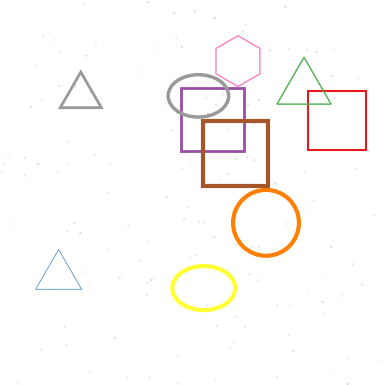[{"shape": "square", "thickness": 1.5, "radius": 0.38, "center": [0.876, 0.687]}, {"shape": "triangle", "thickness": 0.5, "radius": 0.34, "center": [0.152, 0.283]}, {"shape": "triangle", "thickness": 1, "radius": 0.41, "center": [0.79, 0.77]}, {"shape": "square", "thickness": 2, "radius": 0.41, "center": [0.552, 0.689]}, {"shape": "circle", "thickness": 3, "radius": 0.43, "center": [0.691, 0.421]}, {"shape": "oval", "thickness": 3, "radius": 0.41, "center": [0.529, 0.252]}, {"shape": "square", "thickness": 3, "radius": 0.42, "center": [0.612, 0.602]}, {"shape": "hexagon", "thickness": 1, "radius": 0.33, "center": [0.618, 0.841]}, {"shape": "oval", "thickness": 2.5, "radius": 0.39, "center": [0.515, 0.751]}, {"shape": "triangle", "thickness": 2, "radius": 0.31, "center": [0.21, 0.751]}]